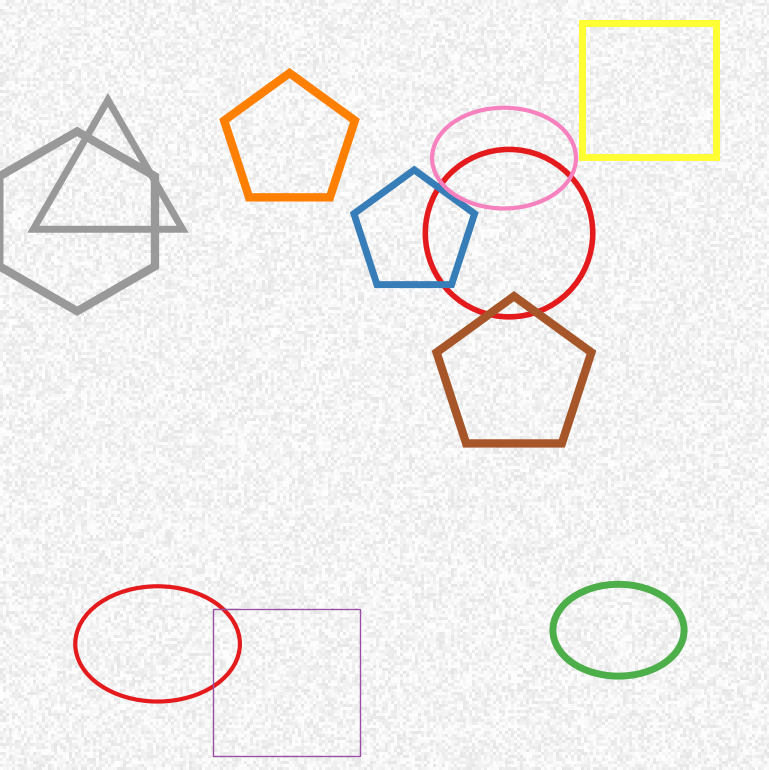[{"shape": "circle", "thickness": 2, "radius": 0.54, "center": [0.661, 0.697]}, {"shape": "oval", "thickness": 1.5, "radius": 0.53, "center": [0.205, 0.164]}, {"shape": "pentagon", "thickness": 2.5, "radius": 0.41, "center": [0.538, 0.697]}, {"shape": "oval", "thickness": 2.5, "radius": 0.43, "center": [0.803, 0.182]}, {"shape": "square", "thickness": 0.5, "radius": 0.48, "center": [0.372, 0.113]}, {"shape": "pentagon", "thickness": 3, "radius": 0.45, "center": [0.376, 0.816]}, {"shape": "square", "thickness": 2.5, "radius": 0.43, "center": [0.842, 0.883]}, {"shape": "pentagon", "thickness": 3, "radius": 0.53, "center": [0.668, 0.51]}, {"shape": "oval", "thickness": 1.5, "radius": 0.47, "center": [0.655, 0.795]}, {"shape": "triangle", "thickness": 2.5, "radius": 0.56, "center": [0.14, 0.758]}, {"shape": "hexagon", "thickness": 3, "radius": 0.58, "center": [0.1, 0.713]}]